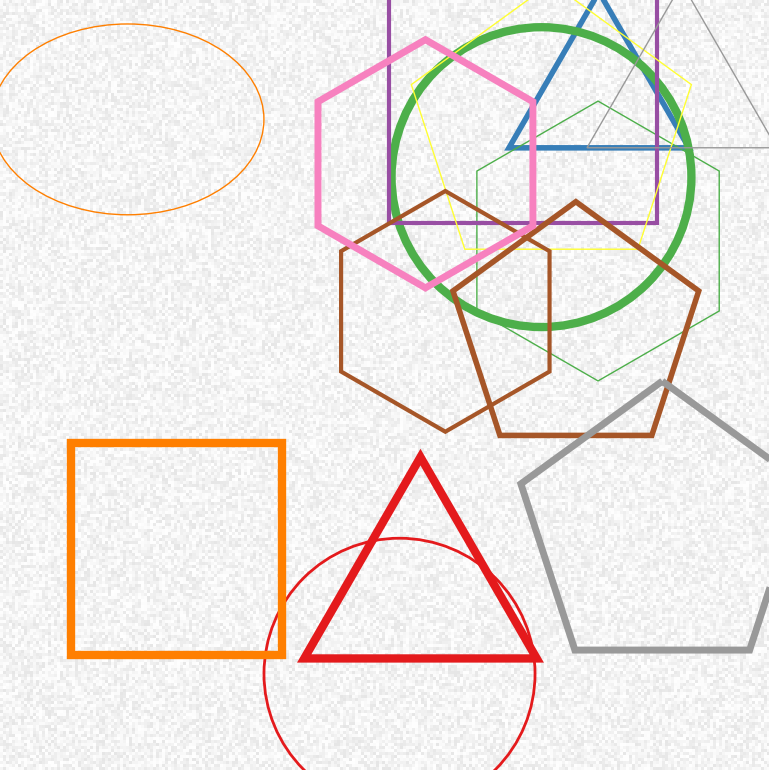[{"shape": "triangle", "thickness": 3, "radius": 0.87, "center": [0.546, 0.232]}, {"shape": "circle", "thickness": 1, "radius": 0.88, "center": [0.519, 0.125]}, {"shape": "triangle", "thickness": 2, "radius": 0.67, "center": [0.778, 0.875]}, {"shape": "hexagon", "thickness": 0.5, "radius": 0.91, "center": [0.777, 0.687]}, {"shape": "circle", "thickness": 3, "radius": 0.97, "center": [0.703, 0.77]}, {"shape": "square", "thickness": 1.5, "radius": 0.87, "center": [0.679, 0.885]}, {"shape": "oval", "thickness": 0.5, "radius": 0.89, "center": [0.166, 0.845]}, {"shape": "square", "thickness": 3, "radius": 0.69, "center": [0.229, 0.287]}, {"shape": "pentagon", "thickness": 0.5, "radius": 0.96, "center": [0.716, 0.831]}, {"shape": "pentagon", "thickness": 2, "radius": 0.84, "center": [0.748, 0.57]}, {"shape": "hexagon", "thickness": 1.5, "radius": 0.78, "center": [0.578, 0.596]}, {"shape": "hexagon", "thickness": 2.5, "radius": 0.81, "center": [0.553, 0.787]}, {"shape": "triangle", "thickness": 0.5, "radius": 0.71, "center": [0.886, 0.879]}, {"shape": "pentagon", "thickness": 2.5, "radius": 0.97, "center": [0.86, 0.312]}]